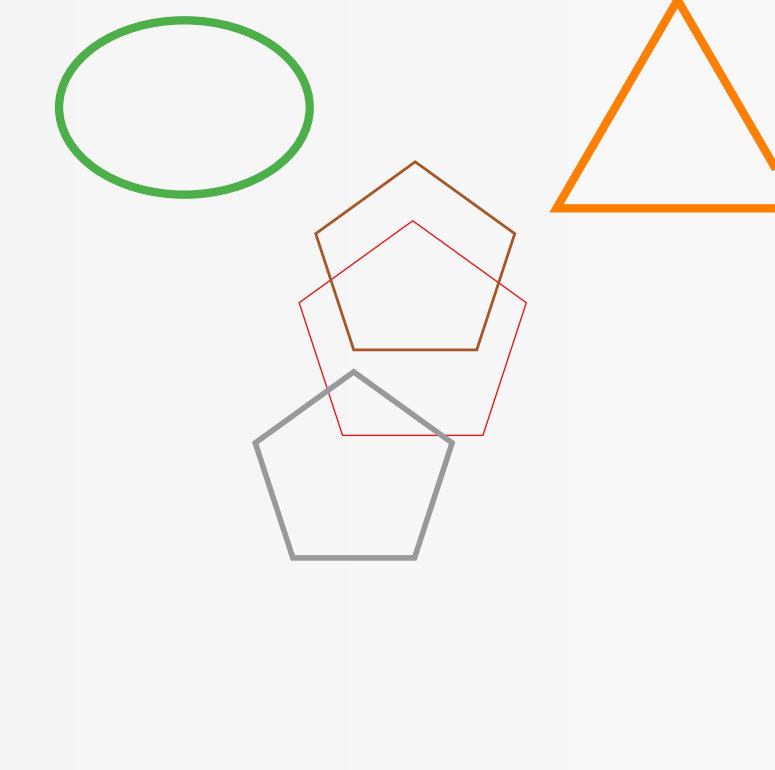[{"shape": "pentagon", "thickness": 0.5, "radius": 0.77, "center": [0.533, 0.559]}, {"shape": "oval", "thickness": 3, "radius": 0.81, "center": [0.238, 0.86]}, {"shape": "triangle", "thickness": 3, "radius": 0.9, "center": [0.874, 0.82]}, {"shape": "pentagon", "thickness": 1, "radius": 0.68, "center": [0.536, 0.655]}, {"shape": "pentagon", "thickness": 2, "radius": 0.67, "center": [0.456, 0.384]}]